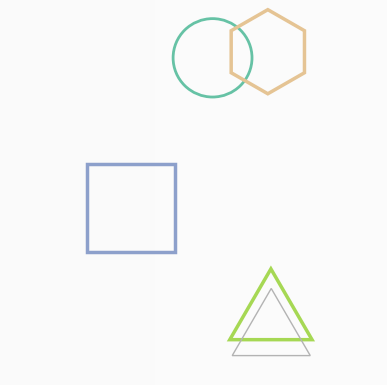[{"shape": "circle", "thickness": 2, "radius": 0.51, "center": [0.549, 0.85]}, {"shape": "square", "thickness": 2.5, "radius": 0.57, "center": [0.338, 0.459]}, {"shape": "triangle", "thickness": 2.5, "radius": 0.61, "center": [0.699, 0.179]}, {"shape": "hexagon", "thickness": 2.5, "radius": 0.55, "center": [0.691, 0.866]}, {"shape": "triangle", "thickness": 1, "radius": 0.58, "center": [0.7, 0.135]}]